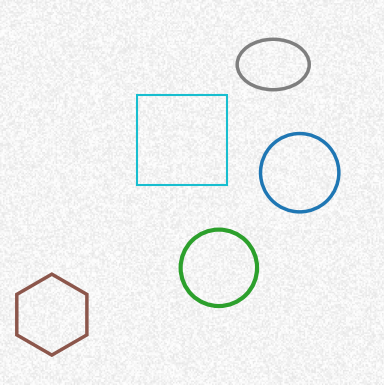[{"shape": "circle", "thickness": 2.5, "radius": 0.51, "center": [0.778, 0.551]}, {"shape": "circle", "thickness": 3, "radius": 0.5, "center": [0.568, 0.304]}, {"shape": "hexagon", "thickness": 2.5, "radius": 0.53, "center": [0.135, 0.183]}, {"shape": "oval", "thickness": 2.5, "radius": 0.47, "center": [0.71, 0.832]}, {"shape": "square", "thickness": 1.5, "radius": 0.59, "center": [0.474, 0.636]}]